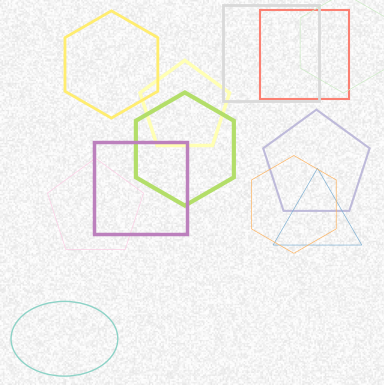[{"shape": "oval", "thickness": 1, "radius": 0.69, "center": [0.167, 0.12]}, {"shape": "pentagon", "thickness": 2.5, "radius": 0.61, "center": [0.48, 0.721]}, {"shape": "pentagon", "thickness": 1.5, "radius": 0.73, "center": [0.822, 0.57]}, {"shape": "square", "thickness": 1.5, "radius": 0.58, "center": [0.791, 0.857]}, {"shape": "triangle", "thickness": 0.5, "radius": 0.66, "center": [0.825, 0.43]}, {"shape": "hexagon", "thickness": 0.5, "radius": 0.64, "center": [0.763, 0.469]}, {"shape": "hexagon", "thickness": 3, "radius": 0.73, "center": [0.48, 0.613]}, {"shape": "pentagon", "thickness": 0.5, "radius": 0.66, "center": [0.248, 0.458]}, {"shape": "square", "thickness": 2, "radius": 0.62, "center": [0.704, 0.862]}, {"shape": "square", "thickness": 2.5, "radius": 0.6, "center": [0.365, 0.512]}, {"shape": "hexagon", "thickness": 0.5, "radius": 0.65, "center": [0.892, 0.888]}, {"shape": "hexagon", "thickness": 2, "radius": 0.7, "center": [0.289, 0.833]}]